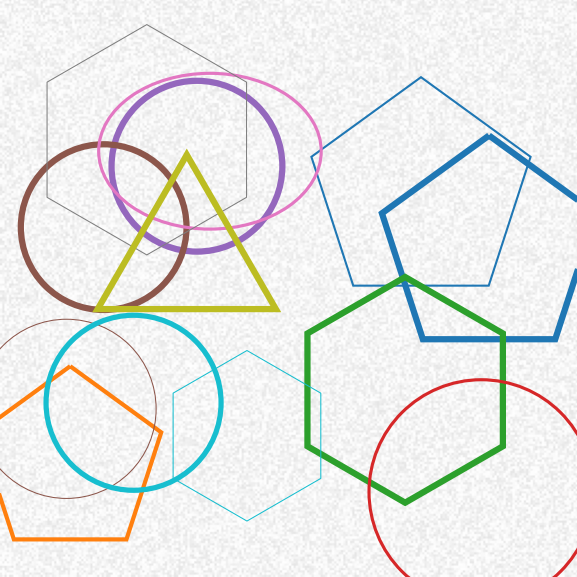[{"shape": "pentagon", "thickness": 3, "radius": 0.98, "center": [0.847, 0.569]}, {"shape": "pentagon", "thickness": 1, "radius": 1.0, "center": [0.729, 0.666]}, {"shape": "pentagon", "thickness": 2, "radius": 0.83, "center": [0.122, 0.199]}, {"shape": "hexagon", "thickness": 3, "radius": 0.98, "center": [0.702, 0.324]}, {"shape": "circle", "thickness": 1.5, "radius": 0.97, "center": [0.833, 0.147]}, {"shape": "circle", "thickness": 3, "radius": 0.74, "center": [0.341, 0.711]}, {"shape": "circle", "thickness": 0.5, "radius": 0.78, "center": [0.115, 0.291]}, {"shape": "circle", "thickness": 3, "radius": 0.72, "center": [0.18, 0.606]}, {"shape": "oval", "thickness": 1.5, "radius": 0.96, "center": [0.364, 0.737]}, {"shape": "hexagon", "thickness": 0.5, "radius": 1.0, "center": [0.254, 0.757]}, {"shape": "triangle", "thickness": 3, "radius": 0.89, "center": [0.323, 0.553]}, {"shape": "circle", "thickness": 2.5, "radius": 0.76, "center": [0.231, 0.302]}, {"shape": "hexagon", "thickness": 0.5, "radius": 0.74, "center": [0.428, 0.245]}]